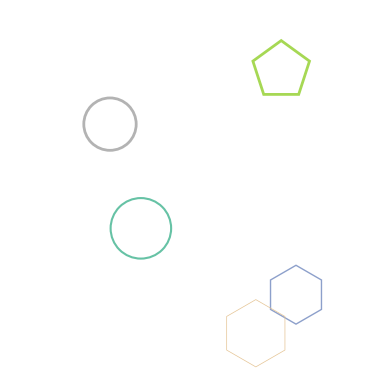[{"shape": "circle", "thickness": 1.5, "radius": 0.39, "center": [0.366, 0.407]}, {"shape": "hexagon", "thickness": 1, "radius": 0.38, "center": [0.769, 0.235]}, {"shape": "pentagon", "thickness": 2, "radius": 0.39, "center": [0.73, 0.817]}, {"shape": "hexagon", "thickness": 0.5, "radius": 0.44, "center": [0.664, 0.134]}, {"shape": "circle", "thickness": 2, "radius": 0.34, "center": [0.286, 0.678]}]